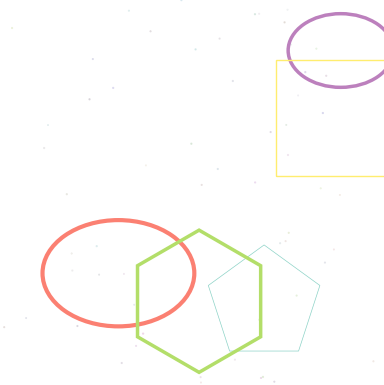[{"shape": "pentagon", "thickness": 0.5, "radius": 0.76, "center": [0.686, 0.211]}, {"shape": "oval", "thickness": 3, "radius": 0.99, "center": [0.308, 0.29]}, {"shape": "hexagon", "thickness": 2.5, "radius": 0.92, "center": [0.517, 0.218]}, {"shape": "oval", "thickness": 2.5, "radius": 0.68, "center": [0.885, 0.869]}, {"shape": "square", "thickness": 1, "radius": 0.75, "center": [0.868, 0.695]}]